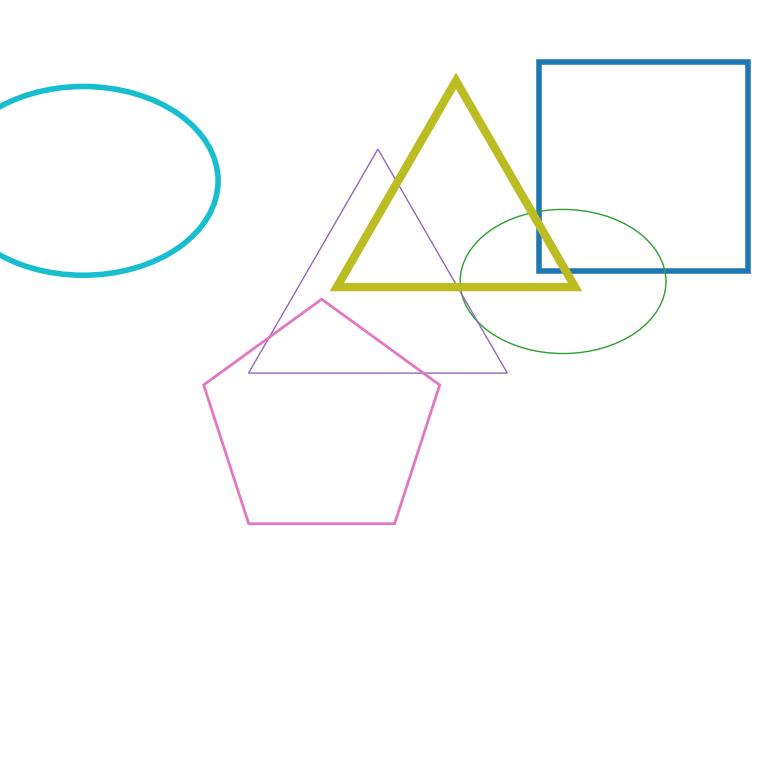[{"shape": "square", "thickness": 2, "radius": 0.68, "center": [0.835, 0.784]}, {"shape": "oval", "thickness": 0.5, "radius": 0.67, "center": [0.731, 0.634]}, {"shape": "triangle", "thickness": 0.5, "radius": 0.97, "center": [0.491, 0.612]}, {"shape": "pentagon", "thickness": 1, "radius": 0.81, "center": [0.418, 0.45]}, {"shape": "triangle", "thickness": 3, "radius": 0.89, "center": [0.592, 0.716]}, {"shape": "oval", "thickness": 2, "radius": 0.88, "center": [0.108, 0.765]}]